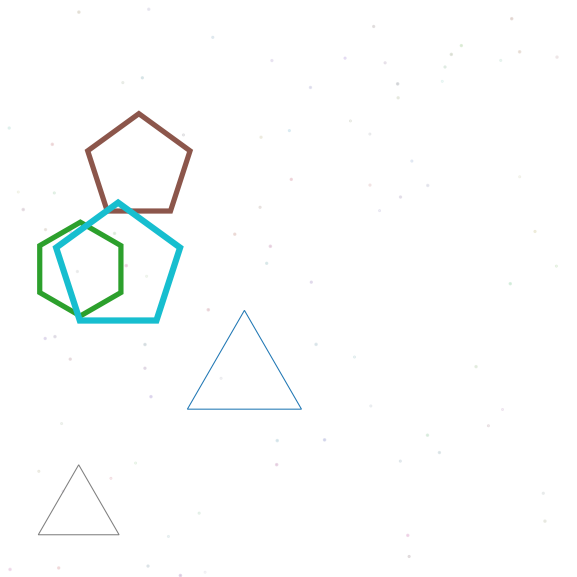[{"shape": "triangle", "thickness": 0.5, "radius": 0.57, "center": [0.423, 0.348]}, {"shape": "hexagon", "thickness": 2.5, "radius": 0.41, "center": [0.139, 0.533]}, {"shape": "pentagon", "thickness": 2.5, "radius": 0.47, "center": [0.24, 0.709]}, {"shape": "triangle", "thickness": 0.5, "radius": 0.4, "center": [0.136, 0.114]}, {"shape": "pentagon", "thickness": 3, "radius": 0.56, "center": [0.205, 0.535]}]